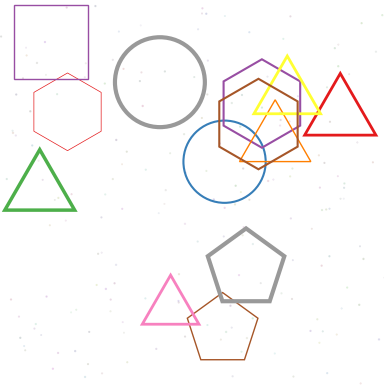[{"shape": "hexagon", "thickness": 0.5, "radius": 0.5, "center": [0.175, 0.71]}, {"shape": "triangle", "thickness": 2, "radius": 0.53, "center": [0.884, 0.702]}, {"shape": "circle", "thickness": 1.5, "radius": 0.53, "center": [0.583, 0.58]}, {"shape": "triangle", "thickness": 2.5, "radius": 0.52, "center": [0.103, 0.507]}, {"shape": "hexagon", "thickness": 1.5, "radius": 0.57, "center": [0.68, 0.731]}, {"shape": "square", "thickness": 1, "radius": 0.48, "center": [0.133, 0.891]}, {"shape": "triangle", "thickness": 1, "radius": 0.53, "center": [0.715, 0.634]}, {"shape": "triangle", "thickness": 2, "radius": 0.5, "center": [0.746, 0.755]}, {"shape": "hexagon", "thickness": 1.5, "radius": 0.59, "center": [0.671, 0.678]}, {"shape": "pentagon", "thickness": 1, "radius": 0.48, "center": [0.578, 0.144]}, {"shape": "triangle", "thickness": 2, "radius": 0.42, "center": [0.443, 0.2]}, {"shape": "pentagon", "thickness": 3, "radius": 0.52, "center": [0.639, 0.302]}, {"shape": "circle", "thickness": 3, "radius": 0.58, "center": [0.415, 0.787]}]